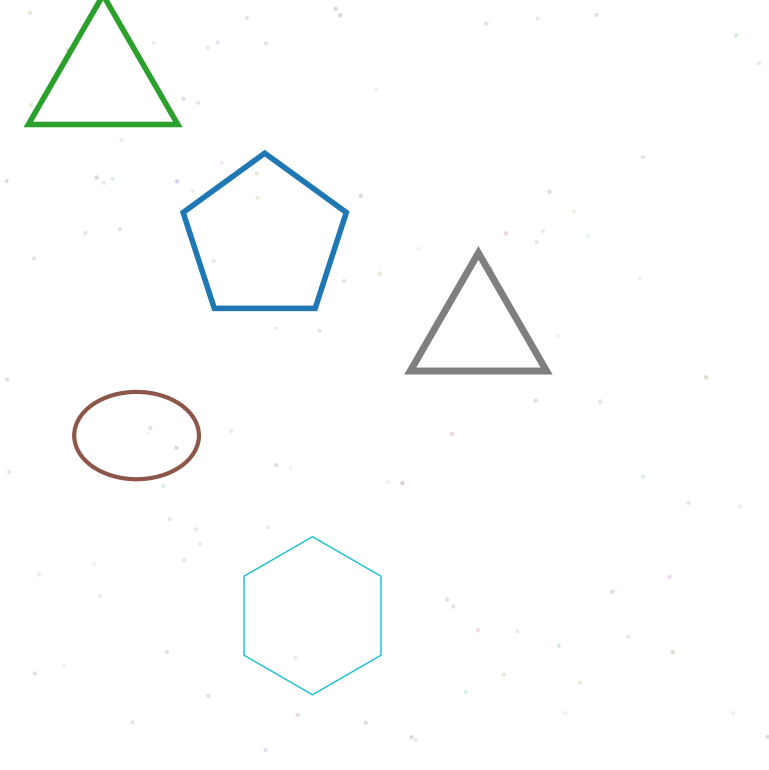[{"shape": "pentagon", "thickness": 2, "radius": 0.56, "center": [0.344, 0.69]}, {"shape": "triangle", "thickness": 2, "radius": 0.56, "center": [0.134, 0.894]}, {"shape": "oval", "thickness": 1.5, "radius": 0.4, "center": [0.177, 0.434]}, {"shape": "triangle", "thickness": 2.5, "radius": 0.51, "center": [0.621, 0.569]}, {"shape": "hexagon", "thickness": 0.5, "radius": 0.51, "center": [0.406, 0.2]}]